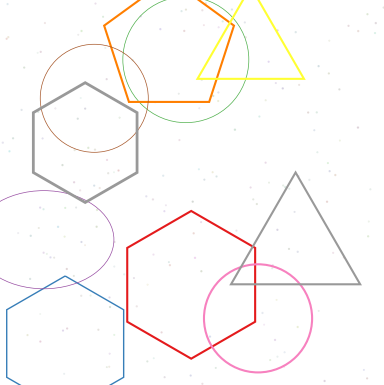[{"shape": "hexagon", "thickness": 1.5, "radius": 0.96, "center": [0.497, 0.26]}, {"shape": "hexagon", "thickness": 1, "radius": 0.88, "center": [0.169, 0.108]}, {"shape": "circle", "thickness": 0.5, "radius": 0.82, "center": [0.483, 0.845]}, {"shape": "oval", "thickness": 0.5, "radius": 0.91, "center": [0.114, 0.377]}, {"shape": "pentagon", "thickness": 1.5, "radius": 0.89, "center": [0.439, 0.879]}, {"shape": "triangle", "thickness": 1.5, "radius": 0.8, "center": [0.651, 0.875]}, {"shape": "circle", "thickness": 0.5, "radius": 0.7, "center": [0.245, 0.745]}, {"shape": "circle", "thickness": 1.5, "radius": 0.7, "center": [0.67, 0.173]}, {"shape": "hexagon", "thickness": 2, "radius": 0.78, "center": [0.221, 0.63]}, {"shape": "triangle", "thickness": 1.5, "radius": 0.97, "center": [0.768, 0.358]}]